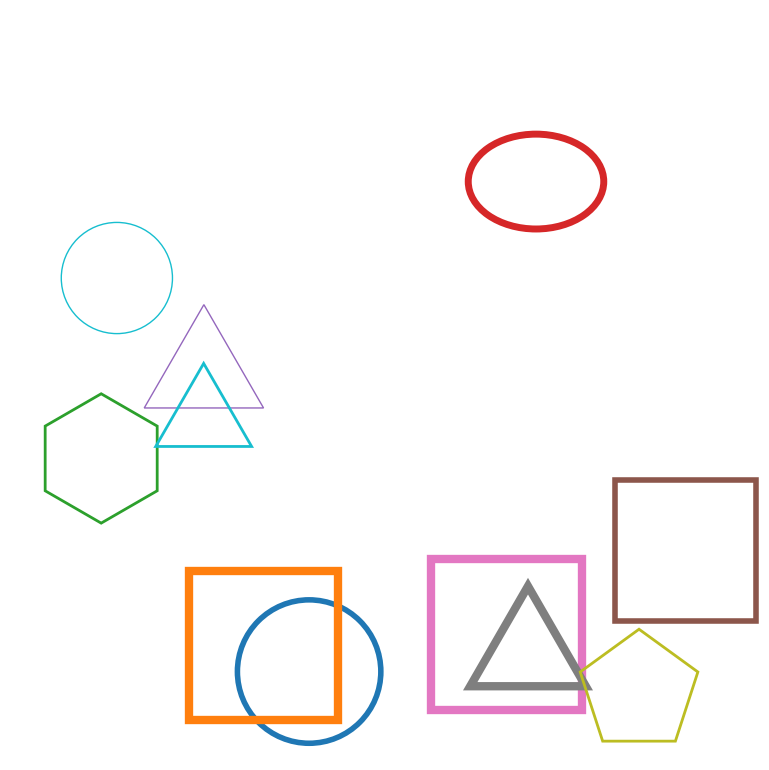[{"shape": "circle", "thickness": 2, "radius": 0.47, "center": [0.401, 0.128]}, {"shape": "square", "thickness": 3, "radius": 0.48, "center": [0.343, 0.162]}, {"shape": "hexagon", "thickness": 1, "radius": 0.42, "center": [0.131, 0.405]}, {"shape": "oval", "thickness": 2.5, "radius": 0.44, "center": [0.696, 0.764]}, {"shape": "triangle", "thickness": 0.5, "radius": 0.45, "center": [0.265, 0.515]}, {"shape": "square", "thickness": 2, "radius": 0.46, "center": [0.891, 0.285]}, {"shape": "square", "thickness": 3, "radius": 0.49, "center": [0.658, 0.176]}, {"shape": "triangle", "thickness": 3, "radius": 0.43, "center": [0.686, 0.152]}, {"shape": "pentagon", "thickness": 1, "radius": 0.4, "center": [0.83, 0.102]}, {"shape": "triangle", "thickness": 1, "radius": 0.36, "center": [0.264, 0.456]}, {"shape": "circle", "thickness": 0.5, "radius": 0.36, "center": [0.152, 0.639]}]